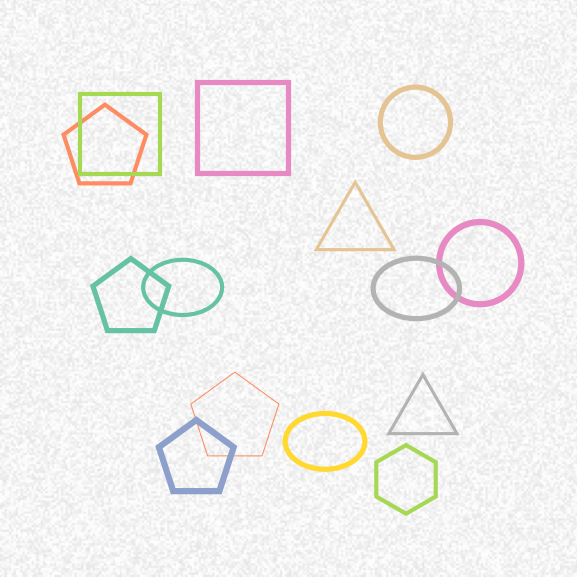[{"shape": "pentagon", "thickness": 2.5, "radius": 0.35, "center": [0.227, 0.482]}, {"shape": "oval", "thickness": 2, "radius": 0.34, "center": [0.316, 0.502]}, {"shape": "pentagon", "thickness": 2, "radius": 0.38, "center": [0.182, 0.743]}, {"shape": "pentagon", "thickness": 0.5, "radius": 0.4, "center": [0.407, 0.275]}, {"shape": "pentagon", "thickness": 3, "radius": 0.34, "center": [0.34, 0.204]}, {"shape": "circle", "thickness": 3, "radius": 0.36, "center": [0.832, 0.544]}, {"shape": "square", "thickness": 2.5, "radius": 0.39, "center": [0.42, 0.778]}, {"shape": "hexagon", "thickness": 2, "radius": 0.3, "center": [0.703, 0.169]}, {"shape": "square", "thickness": 2, "radius": 0.34, "center": [0.208, 0.767]}, {"shape": "oval", "thickness": 2.5, "radius": 0.35, "center": [0.563, 0.235]}, {"shape": "triangle", "thickness": 1.5, "radius": 0.39, "center": [0.615, 0.606]}, {"shape": "circle", "thickness": 2.5, "radius": 0.3, "center": [0.719, 0.787]}, {"shape": "oval", "thickness": 2.5, "radius": 0.37, "center": [0.721, 0.5]}, {"shape": "triangle", "thickness": 1.5, "radius": 0.34, "center": [0.732, 0.282]}]